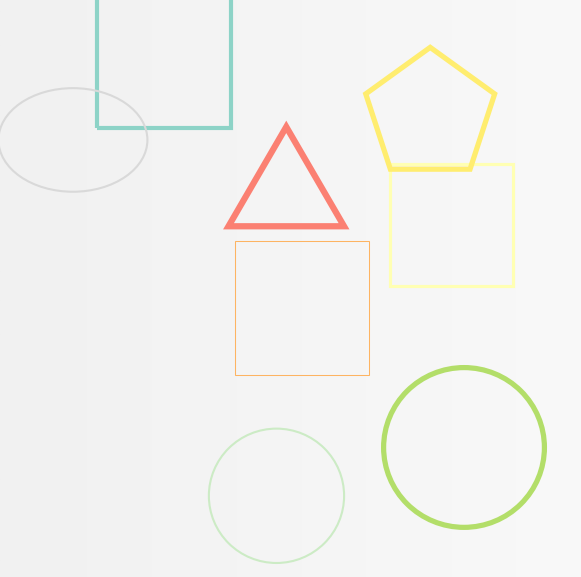[{"shape": "square", "thickness": 2, "radius": 0.58, "center": [0.282, 0.892]}, {"shape": "square", "thickness": 1.5, "radius": 0.53, "center": [0.777, 0.61]}, {"shape": "triangle", "thickness": 3, "radius": 0.57, "center": [0.493, 0.665]}, {"shape": "square", "thickness": 0.5, "radius": 0.58, "center": [0.52, 0.466]}, {"shape": "circle", "thickness": 2.5, "radius": 0.69, "center": [0.798, 0.224]}, {"shape": "oval", "thickness": 1, "radius": 0.64, "center": [0.125, 0.757]}, {"shape": "circle", "thickness": 1, "radius": 0.58, "center": [0.476, 0.141]}, {"shape": "pentagon", "thickness": 2.5, "radius": 0.58, "center": [0.74, 0.801]}]